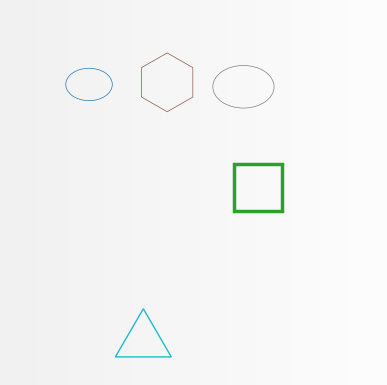[{"shape": "oval", "thickness": 0.5, "radius": 0.3, "center": [0.23, 0.781]}, {"shape": "square", "thickness": 2.5, "radius": 0.31, "center": [0.666, 0.513]}, {"shape": "hexagon", "thickness": 0.5, "radius": 0.38, "center": [0.431, 0.786]}, {"shape": "oval", "thickness": 0.5, "radius": 0.39, "center": [0.628, 0.775]}, {"shape": "triangle", "thickness": 1, "radius": 0.42, "center": [0.37, 0.115]}]